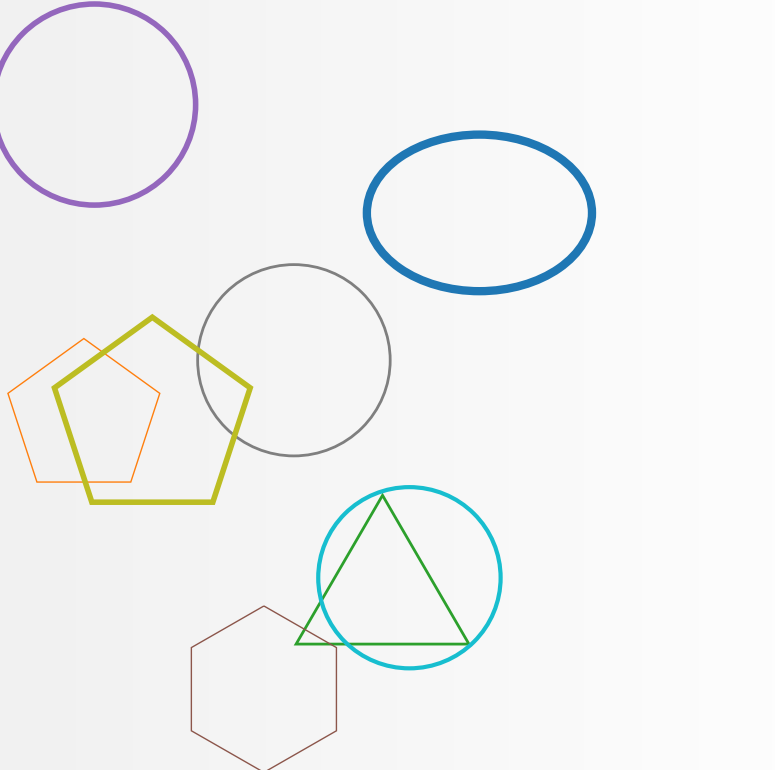[{"shape": "oval", "thickness": 3, "radius": 0.73, "center": [0.619, 0.724]}, {"shape": "pentagon", "thickness": 0.5, "radius": 0.52, "center": [0.108, 0.457]}, {"shape": "triangle", "thickness": 1, "radius": 0.64, "center": [0.494, 0.228]}, {"shape": "circle", "thickness": 2, "radius": 0.65, "center": [0.122, 0.864]}, {"shape": "hexagon", "thickness": 0.5, "radius": 0.54, "center": [0.341, 0.105]}, {"shape": "circle", "thickness": 1, "radius": 0.62, "center": [0.379, 0.532]}, {"shape": "pentagon", "thickness": 2, "radius": 0.66, "center": [0.197, 0.455]}, {"shape": "circle", "thickness": 1.5, "radius": 0.59, "center": [0.528, 0.25]}]